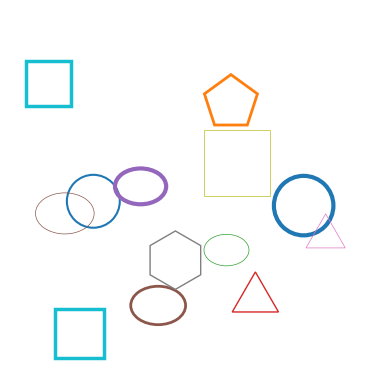[{"shape": "circle", "thickness": 1.5, "radius": 0.34, "center": [0.242, 0.477]}, {"shape": "circle", "thickness": 3, "radius": 0.39, "center": [0.789, 0.466]}, {"shape": "pentagon", "thickness": 2, "radius": 0.36, "center": [0.6, 0.734]}, {"shape": "oval", "thickness": 0.5, "radius": 0.29, "center": [0.588, 0.35]}, {"shape": "triangle", "thickness": 1, "radius": 0.35, "center": [0.663, 0.224]}, {"shape": "oval", "thickness": 3, "radius": 0.33, "center": [0.365, 0.516]}, {"shape": "oval", "thickness": 0.5, "radius": 0.38, "center": [0.168, 0.446]}, {"shape": "oval", "thickness": 2, "radius": 0.36, "center": [0.411, 0.207]}, {"shape": "triangle", "thickness": 0.5, "radius": 0.29, "center": [0.846, 0.386]}, {"shape": "hexagon", "thickness": 1, "radius": 0.38, "center": [0.456, 0.324]}, {"shape": "square", "thickness": 0.5, "radius": 0.43, "center": [0.615, 0.577]}, {"shape": "square", "thickness": 2.5, "radius": 0.29, "center": [0.125, 0.784]}, {"shape": "square", "thickness": 2.5, "radius": 0.32, "center": [0.207, 0.134]}]